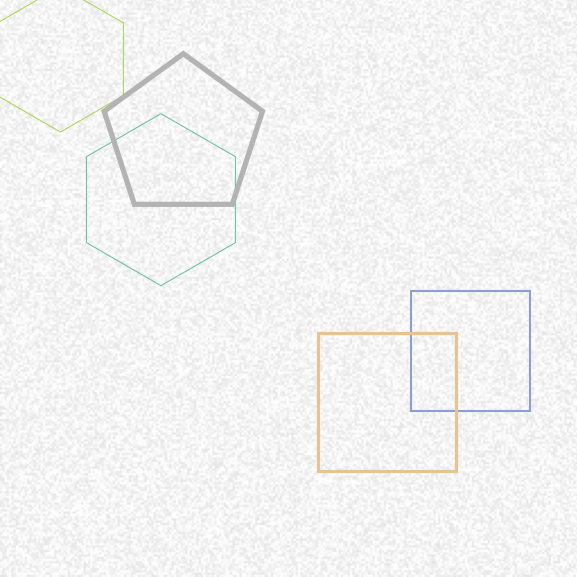[{"shape": "hexagon", "thickness": 0.5, "radius": 0.74, "center": [0.279, 0.653]}, {"shape": "square", "thickness": 1, "radius": 0.52, "center": [0.814, 0.391]}, {"shape": "hexagon", "thickness": 0.5, "radius": 0.63, "center": [0.105, 0.896]}, {"shape": "square", "thickness": 1.5, "radius": 0.6, "center": [0.67, 0.303]}, {"shape": "pentagon", "thickness": 2.5, "radius": 0.72, "center": [0.317, 0.762]}]